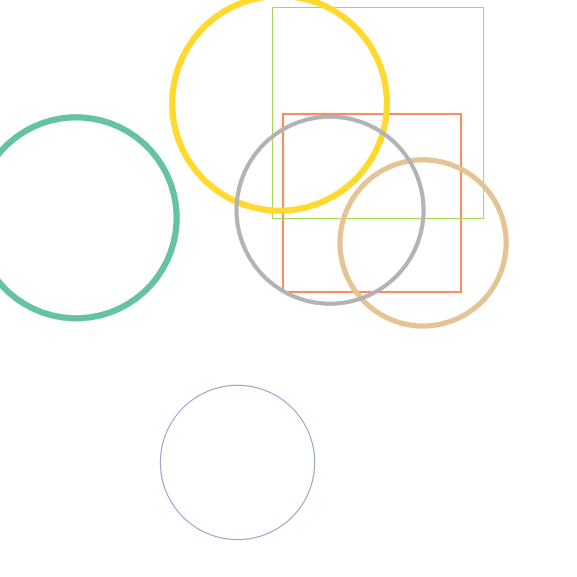[{"shape": "circle", "thickness": 3, "radius": 0.87, "center": [0.132, 0.622]}, {"shape": "square", "thickness": 1, "radius": 0.77, "center": [0.644, 0.648]}, {"shape": "circle", "thickness": 0.5, "radius": 0.67, "center": [0.411, 0.198]}, {"shape": "square", "thickness": 0.5, "radius": 0.91, "center": [0.654, 0.804]}, {"shape": "circle", "thickness": 3, "radius": 0.93, "center": [0.484, 0.82]}, {"shape": "circle", "thickness": 2.5, "radius": 0.72, "center": [0.733, 0.578]}, {"shape": "circle", "thickness": 2, "radius": 0.81, "center": [0.572, 0.635]}]